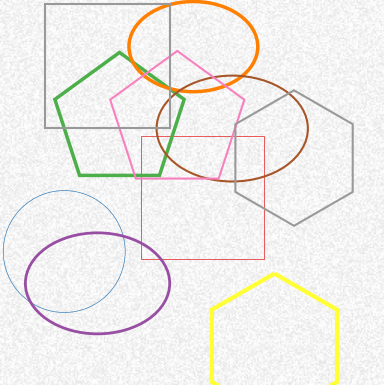[{"shape": "square", "thickness": 0.5, "radius": 0.8, "center": [0.527, 0.486]}, {"shape": "circle", "thickness": 0.5, "radius": 0.79, "center": [0.167, 0.347]}, {"shape": "pentagon", "thickness": 2.5, "radius": 0.88, "center": [0.31, 0.687]}, {"shape": "oval", "thickness": 2, "radius": 0.94, "center": [0.253, 0.264]}, {"shape": "oval", "thickness": 2.5, "radius": 0.84, "center": [0.502, 0.879]}, {"shape": "hexagon", "thickness": 3, "radius": 0.94, "center": [0.713, 0.102]}, {"shape": "oval", "thickness": 1.5, "radius": 0.98, "center": [0.603, 0.666]}, {"shape": "pentagon", "thickness": 1.5, "radius": 0.92, "center": [0.46, 0.684]}, {"shape": "square", "thickness": 1.5, "radius": 0.81, "center": [0.279, 0.829]}, {"shape": "hexagon", "thickness": 1.5, "radius": 0.88, "center": [0.764, 0.589]}]